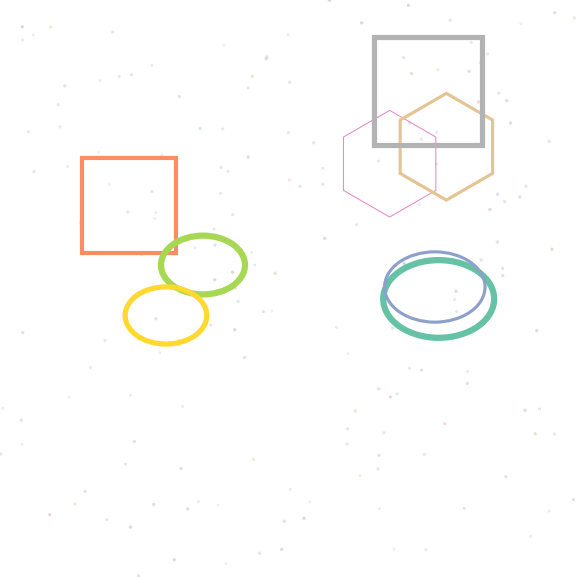[{"shape": "oval", "thickness": 3, "radius": 0.48, "center": [0.76, 0.481]}, {"shape": "square", "thickness": 2, "radius": 0.41, "center": [0.223, 0.644]}, {"shape": "oval", "thickness": 1.5, "radius": 0.43, "center": [0.753, 0.502]}, {"shape": "hexagon", "thickness": 0.5, "radius": 0.46, "center": [0.675, 0.716]}, {"shape": "oval", "thickness": 3, "radius": 0.36, "center": [0.351, 0.54]}, {"shape": "oval", "thickness": 2.5, "radius": 0.35, "center": [0.287, 0.453]}, {"shape": "hexagon", "thickness": 1.5, "radius": 0.46, "center": [0.773, 0.745]}, {"shape": "square", "thickness": 2.5, "radius": 0.47, "center": [0.742, 0.842]}]